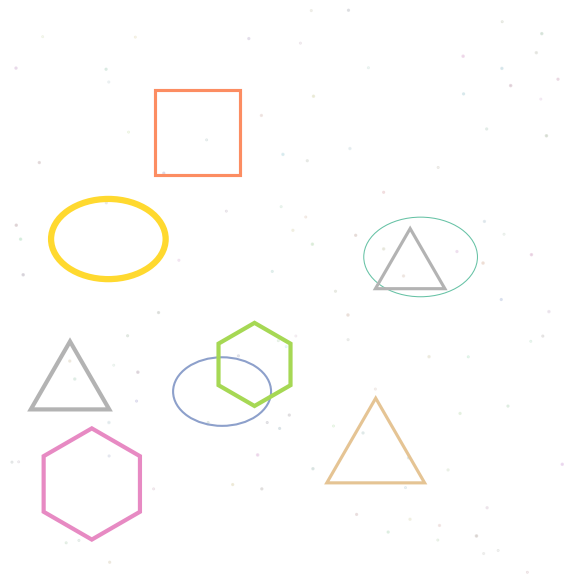[{"shape": "oval", "thickness": 0.5, "radius": 0.49, "center": [0.728, 0.554]}, {"shape": "square", "thickness": 1.5, "radius": 0.37, "center": [0.342, 0.77]}, {"shape": "oval", "thickness": 1, "radius": 0.42, "center": [0.385, 0.321]}, {"shape": "hexagon", "thickness": 2, "radius": 0.48, "center": [0.159, 0.161]}, {"shape": "hexagon", "thickness": 2, "radius": 0.36, "center": [0.441, 0.368]}, {"shape": "oval", "thickness": 3, "radius": 0.5, "center": [0.188, 0.585]}, {"shape": "triangle", "thickness": 1.5, "radius": 0.49, "center": [0.651, 0.212]}, {"shape": "triangle", "thickness": 1.5, "radius": 0.35, "center": [0.71, 0.534]}, {"shape": "triangle", "thickness": 2, "radius": 0.39, "center": [0.121, 0.329]}]